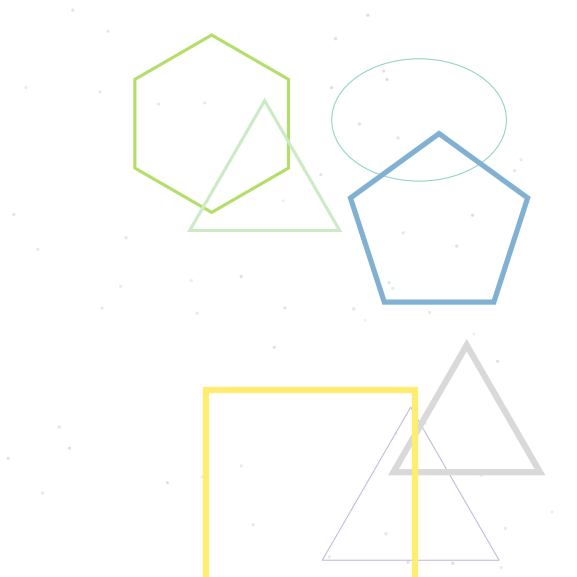[{"shape": "oval", "thickness": 0.5, "radius": 0.76, "center": [0.726, 0.791]}, {"shape": "triangle", "thickness": 0.5, "radius": 0.88, "center": [0.711, 0.117]}, {"shape": "pentagon", "thickness": 2.5, "radius": 0.81, "center": [0.76, 0.607]}, {"shape": "hexagon", "thickness": 1.5, "radius": 0.77, "center": [0.367, 0.785]}, {"shape": "triangle", "thickness": 3, "radius": 0.73, "center": [0.808, 0.255]}, {"shape": "triangle", "thickness": 1.5, "radius": 0.75, "center": [0.458, 0.675]}, {"shape": "square", "thickness": 3, "radius": 0.91, "center": [0.538, 0.143]}]